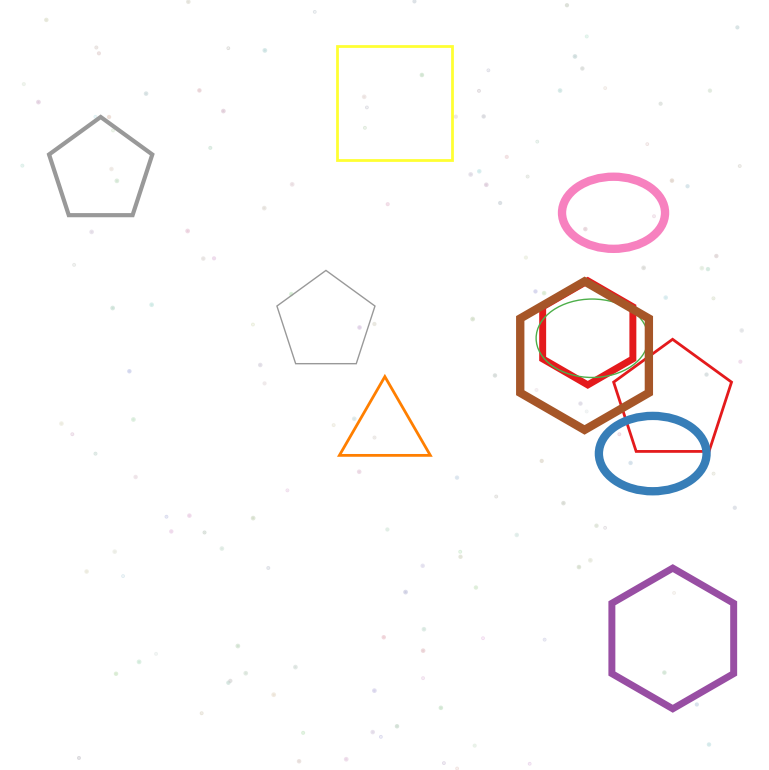[{"shape": "hexagon", "thickness": 2.5, "radius": 0.34, "center": [0.763, 0.568]}, {"shape": "pentagon", "thickness": 1, "radius": 0.4, "center": [0.873, 0.479]}, {"shape": "oval", "thickness": 3, "radius": 0.35, "center": [0.848, 0.411]}, {"shape": "oval", "thickness": 0.5, "radius": 0.36, "center": [0.769, 0.561]}, {"shape": "hexagon", "thickness": 2.5, "radius": 0.46, "center": [0.874, 0.171]}, {"shape": "triangle", "thickness": 1, "radius": 0.34, "center": [0.5, 0.443]}, {"shape": "square", "thickness": 1, "radius": 0.37, "center": [0.512, 0.866]}, {"shape": "hexagon", "thickness": 3, "radius": 0.48, "center": [0.759, 0.538]}, {"shape": "oval", "thickness": 3, "radius": 0.33, "center": [0.797, 0.724]}, {"shape": "pentagon", "thickness": 0.5, "radius": 0.33, "center": [0.423, 0.582]}, {"shape": "pentagon", "thickness": 1.5, "radius": 0.35, "center": [0.131, 0.778]}]